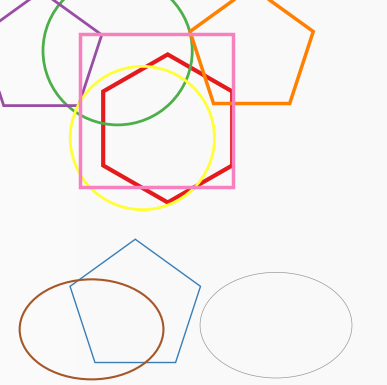[{"shape": "hexagon", "thickness": 3, "radius": 0.96, "center": [0.433, 0.666]}, {"shape": "pentagon", "thickness": 1, "radius": 0.88, "center": [0.349, 0.202]}, {"shape": "circle", "thickness": 2, "radius": 0.96, "center": [0.304, 0.868]}, {"shape": "pentagon", "thickness": 2, "radius": 0.82, "center": [0.106, 0.859]}, {"shape": "pentagon", "thickness": 2.5, "radius": 0.84, "center": [0.649, 0.866]}, {"shape": "circle", "thickness": 2, "radius": 0.93, "center": [0.367, 0.642]}, {"shape": "oval", "thickness": 1.5, "radius": 0.93, "center": [0.236, 0.145]}, {"shape": "square", "thickness": 2.5, "radius": 0.99, "center": [0.404, 0.712]}, {"shape": "oval", "thickness": 0.5, "radius": 0.98, "center": [0.712, 0.155]}]